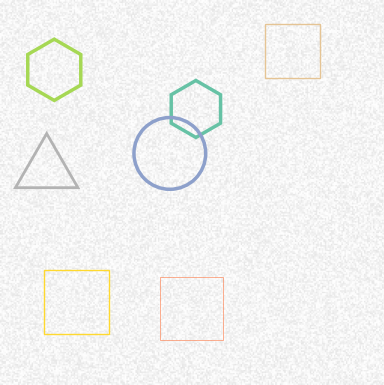[{"shape": "hexagon", "thickness": 2.5, "radius": 0.37, "center": [0.509, 0.717]}, {"shape": "square", "thickness": 0.5, "radius": 0.41, "center": [0.498, 0.198]}, {"shape": "circle", "thickness": 2.5, "radius": 0.47, "center": [0.441, 0.602]}, {"shape": "hexagon", "thickness": 2.5, "radius": 0.4, "center": [0.141, 0.819]}, {"shape": "square", "thickness": 1, "radius": 0.42, "center": [0.199, 0.215]}, {"shape": "square", "thickness": 1, "radius": 0.35, "center": [0.759, 0.867]}, {"shape": "triangle", "thickness": 2, "radius": 0.47, "center": [0.121, 0.559]}]